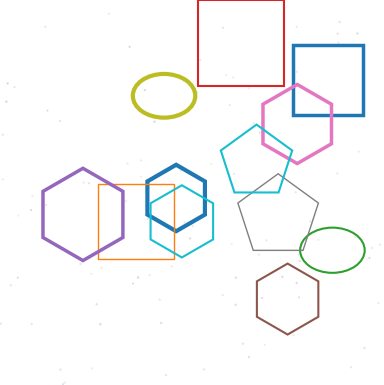[{"shape": "square", "thickness": 2.5, "radius": 0.45, "center": [0.853, 0.793]}, {"shape": "hexagon", "thickness": 3, "radius": 0.43, "center": [0.458, 0.486]}, {"shape": "square", "thickness": 1, "radius": 0.49, "center": [0.354, 0.424]}, {"shape": "oval", "thickness": 1.5, "radius": 0.42, "center": [0.863, 0.35]}, {"shape": "square", "thickness": 1.5, "radius": 0.55, "center": [0.626, 0.888]}, {"shape": "hexagon", "thickness": 2.5, "radius": 0.6, "center": [0.215, 0.443]}, {"shape": "hexagon", "thickness": 1.5, "radius": 0.46, "center": [0.747, 0.223]}, {"shape": "hexagon", "thickness": 2.5, "radius": 0.51, "center": [0.772, 0.678]}, {"shape": "pentagon", "thickness": 1, "radius": 0.55, "center": [0.722, 0.439]}, {"shape": "oval", "thickness": 3, "radius": 0.41, "center": [0.426, 0.751]}, {"shape": "hexagon", "thickness": 1.5, "radius": 0.47, "center": [0.472, 0.425]}, {"shape": "pentagon", "thickness": 1.5, "radius": 0.49, "center": [0.666, 0.579]}]